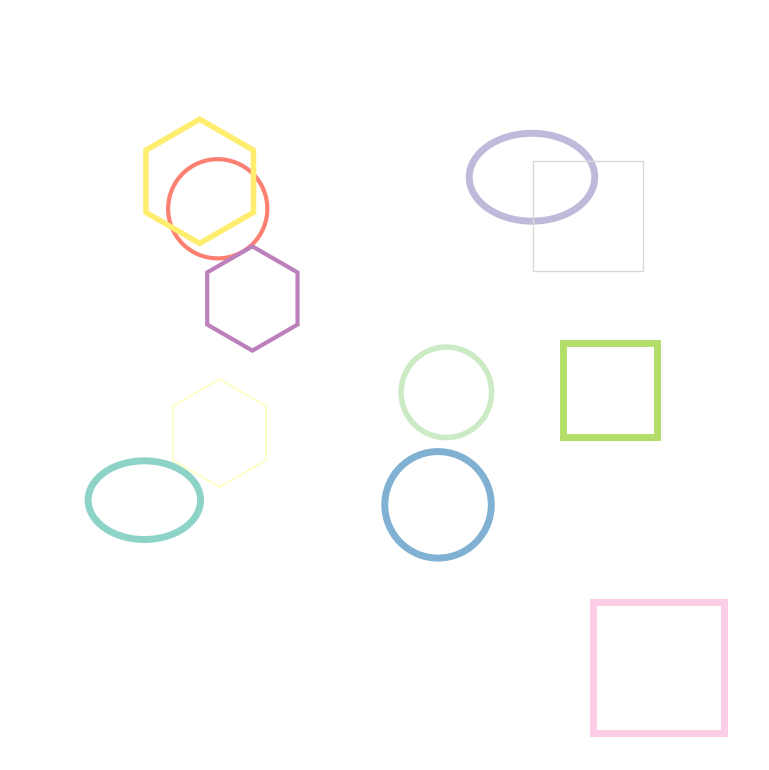[{"shape": "oval", "thickness": 2.5, "radius": 0.36, "center": [0.187, 0.35]}, {"shape": "hexagon", "thickness": 0.5, "radius": 0.35, "center": [0.285, 0.437]}, {"shape": "oval", "thickness": 2.5, "radius": 0.41, "center": [0.691, 0.77]}, {"shape": "circle", "thickness": 1.5, "radius": 0.32, "center": [0.283, 0.729]}, {"shape": "circle", "thickness": 2.5, "radius": 0.35, "center": [0.569, 0.344]}, {"shape": "square", "thickness": 2.5, "radius": 0.31, "center": [0.792, 0.493]}, {"shape": "square", "thickness": 2.5, "radius": 0.42, "center": [0.855, 0.133]}, {"shape": "square", "thickness": 0.5, "radius": 0.36, "center": [0.764, 0.72]}, {"shape": "hexagon", "thickness": 1.5, "radius": 0.34, "center": [0.328, 0.612]}, {"shape": "circle", "thickness": 2, "radius": 0.29, "center": [0.58, 0.49]}, {"shape": "hexagon", "thickness": 2, "radius": 0.4, "center": [0.259, 0.765]}]